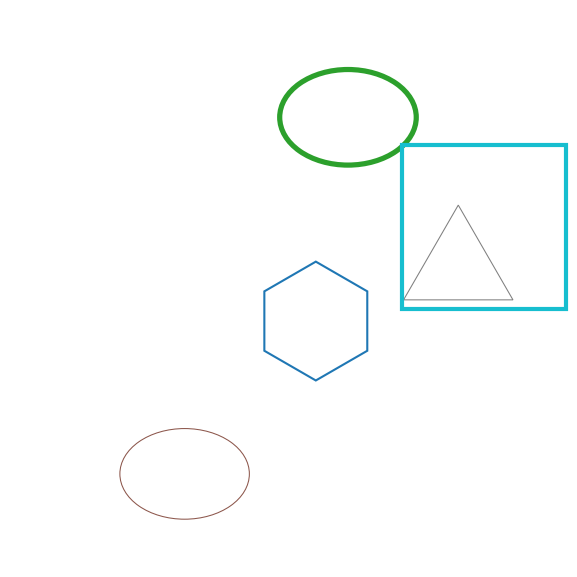[{"shape": "hexagon", "thickness": 1, "radius": 0.51, "center": [0.547, 0.443]}, {"shape": "oval", "thickness": 2.5, "radius": 0.59, "center": [0.603, 0.796]}, {"shape": "oval", "thickness": 0.5, "radius": 0.56, "center": [0.32, 0.179]}, {"shape": "triangle", "thickness": 0.5, "radius": 0.55, "center": [0.794, 0.535]}, {"shape": "square", "thickness": 2, "radius": 0.71, "center": [0.838, 0.606]}]